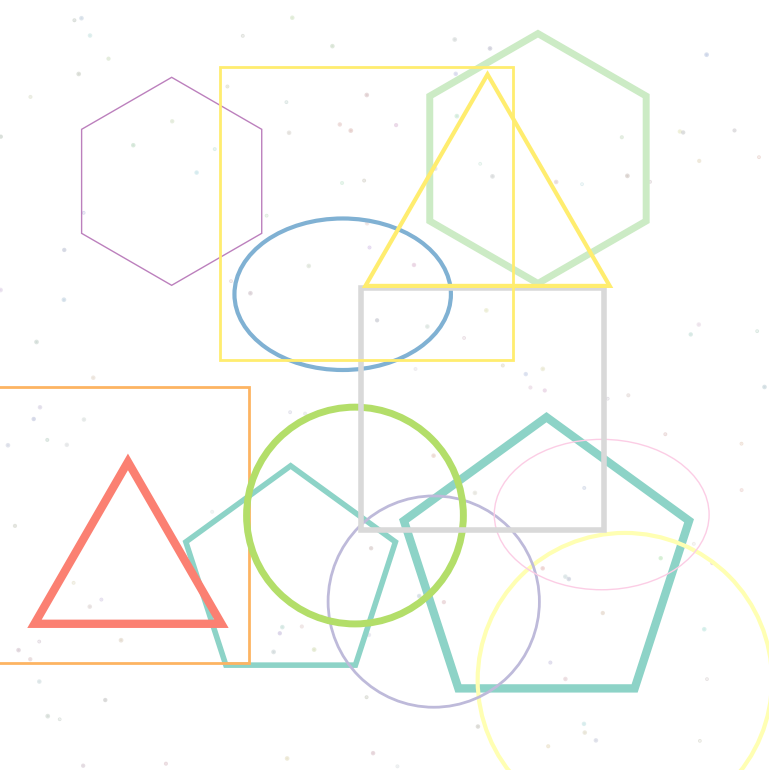[{"shape": "pentagon", "thickness": 2, "radius": 0.72, "center": [0.377, 0.252]}, {"shape": "pentagon", "thickness": 3, "radius": 0.97, "center": [0.71, 0.263]}, {"shape": "circle", "thickness": 1.5, "radius": 0.96, "center": [0.811, 0.117]}, {"shape": "circle", "thickness": 1, "radius": 0.69, "center": [0.563, 0.219]}, {"shape": "triangle", "thickness": 3, "radius": 0.7, "center": [0.166, 0.26]}, {"shape": "oval", "thickness": 1.5, "radius": 0.7, "center": [0.445, 0.618]}, {"shape": "square", "thickness": 1, "radius": 0.89, "center": [0.145, 0.318]}, {"shape": "circle", "thickness": 2.5, "radius": 0.7, "center": [0.461, 0.33]}, {"shape": "oval", "thickness": 0.5, "radius": 0.7, "center": [0.781, 0.332]}, {"shape": "square", "thickness": 2, "radius": 0.79, "center": [0.627, 0.468]}, {"shape": "hexagon", "thickness": 0.5, "radius": 0.68, "center": [0.223, 0.765]}, {"shape": "hexagon", "thickness": 2.5, "radius": 0.81, "center": [0.699, 0.794]}, {"shape": "square", "thickness": 1, "radius": 0.95, "center": [0.476, 0.723]}, {"shape": "triangle", "thickness": 1.5, "radius": 0.92, "center": [0.633, 0.72]}]